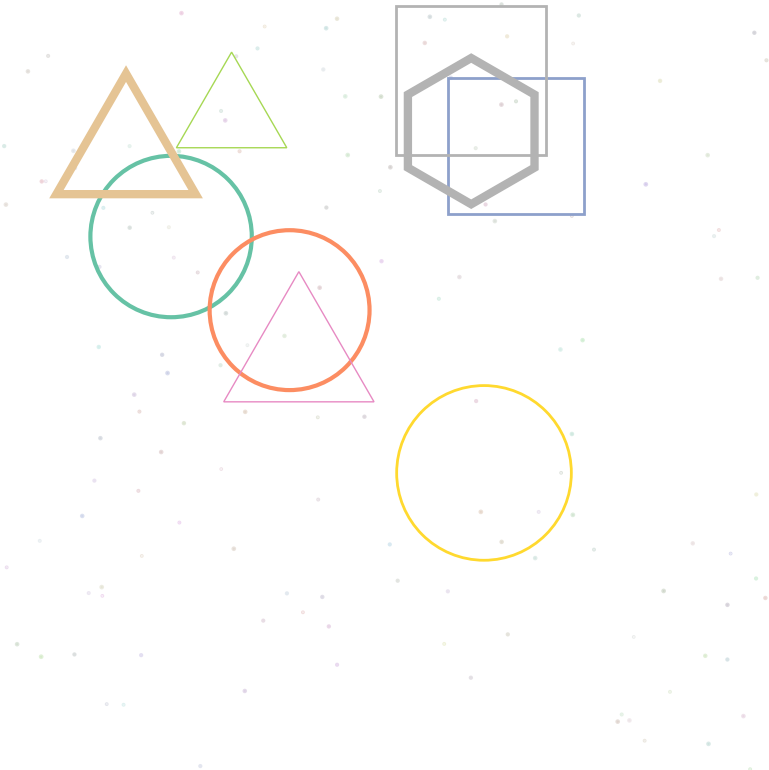[{"shape": "circle", "thickness": 1.5, "radius": 0.52, "center": [0.222, 0.693]}, {"shape": "circle", "thickness": 1.5, "radius": 0.52, "center": [0.376, 0.597]}, {"shape": "square", "thickness": 1, "radius": 0.44, "center": [0.67, 0.81]}, {"shape": "triangle", "thickness": 0.5, "radius": 0.56, "center": [0.388, 0.534]}, {"shape": "triangle", "thickness": 0.5, "radius": 0.41, "center": [0.301, 0.85]}, {"shape": "circle", "thickness": 1, "radius": 0.57, "center": [0.629, 0.386]}, {"shape": "triangle", "thickness": 3, "radius": 0.52, "center": [0.164, 0.8]}, {"shape": "hexagon", "thickness": 3, "radius": 0.47, "center": [0.612, 0.83]}, {"shape": "square", "thickness": 1, "radius": 0.49, "center": [0.611, 0.896]}]